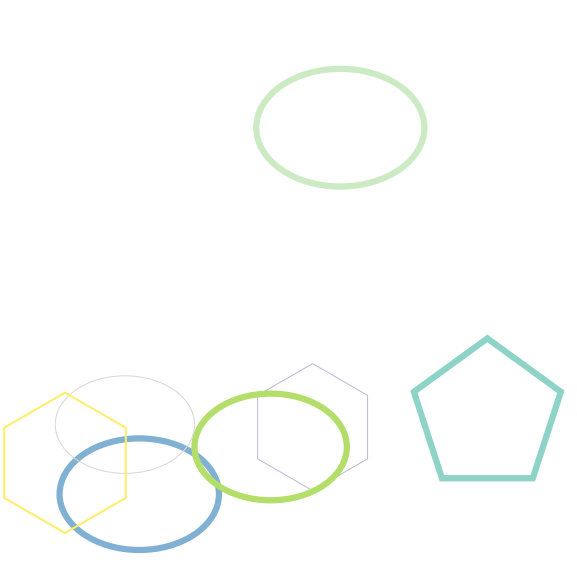[{"shape": "pentagon", "thickness": 3, "radius": 0.67, "center": [0.844, 0.279]}, {"shape": "hexagon", "thickness": 0.5, "radius": 0.55, "center": [0.541, 0.26]}, {"shape": "oval", "thickness": 3, "radius": 0.69, "center": [0.241, 0.143]}, {"shape": "oval", "thickness": 3, "radius": 0.66, "center": [0.469, 0.225]}, {"shape": "oval", "thickness": 0.5, "radius": 0.6, "center": [0.216, 0.264]}, {"shape": "oval", "thickness": 3, "radius": 0.73, "center": [0.589, 0.778]}, {"shape": "hexagon", "thickness": 1, "radius": 0.61, "center": [0.113, 0.198]}]